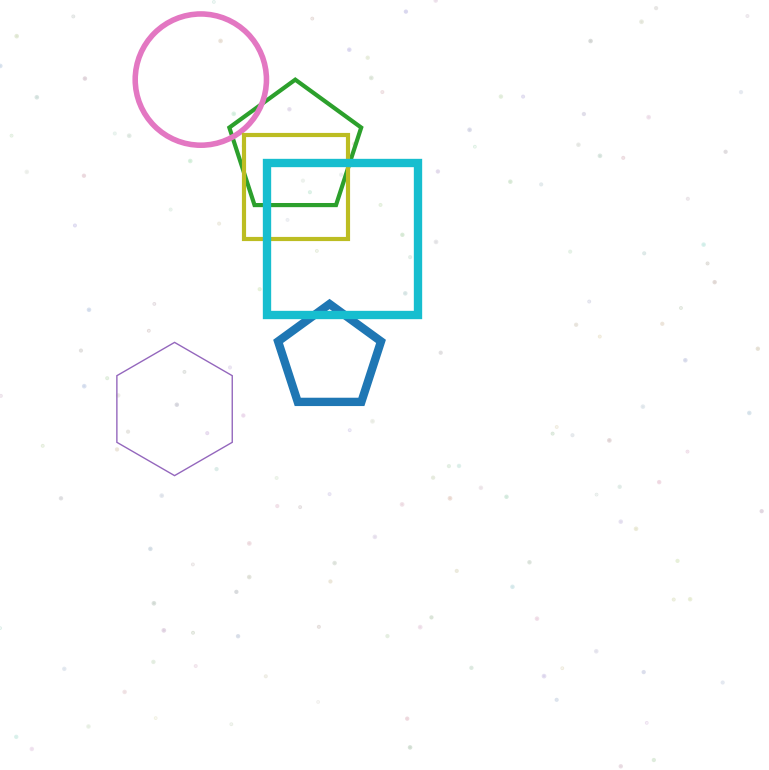[{"shape": "pentagon", "thickness": 3, "radius": 0.35, "center": [0.428, 0.535]}, {"shape": "pentagon", "thickness": 1.5, "radius": 0.45, "center": [0.383, 0.807]}, {"shape": "hexagon", "thickness": 0.5, "radius": 0.43, "center": [0.227, 0.469]}, {"shape": "circle", "thickness": 2, "radius": 0.43, "center": [0.261, 0.897]}, {"shape": "square", "thickness": 1.5, "radius": 0.34, "center": [0.385, 0.757]}, {"shape": "square", "thickness": 3, "radius": 0.49, "center": [0.445, 0.69]}]